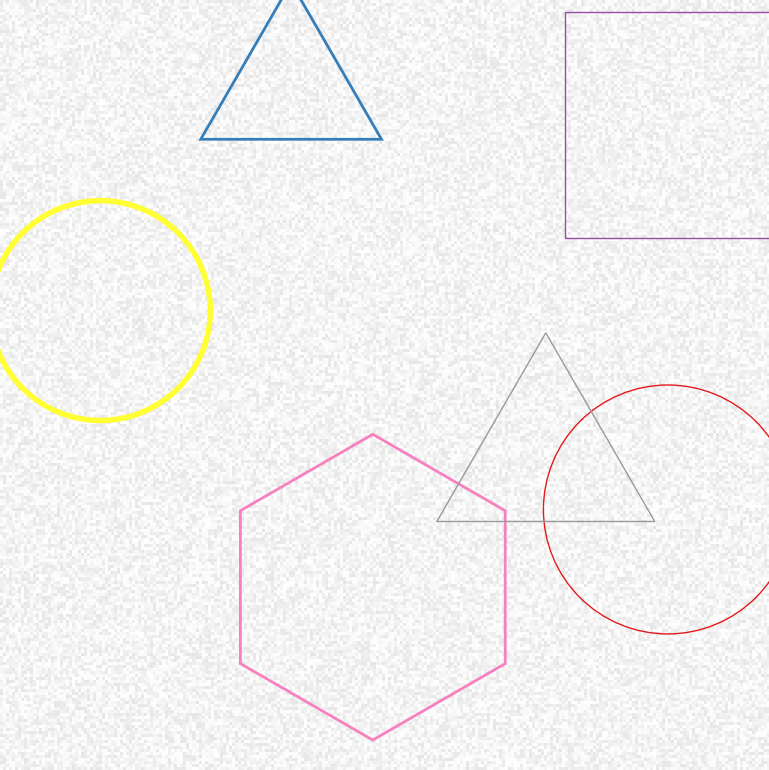[{"shape": "circle", "thickness": 0.5, "radius": 0.81, "center": [0.867, 0.338]}, {"shape": "triangle", "thickness": 1, "radius": 0.68, "center": [0.378, 0.887]}, {"shape": "square", "thickness": 0.5, "radius": 0.73, "center": [0.88, 0.837]}, {"shape": "circle", "thickness": 2, "radius": 0.71, "center": [0.13, 0.597]}, {"shape": "hexagon", "thickness": 1, "radius": 0.99, "center": [0.484, 0.237]}, {"shape": "triangle", "thickness": 0.5, "radius": 0.82, "center": [0.709, 0.404]}]